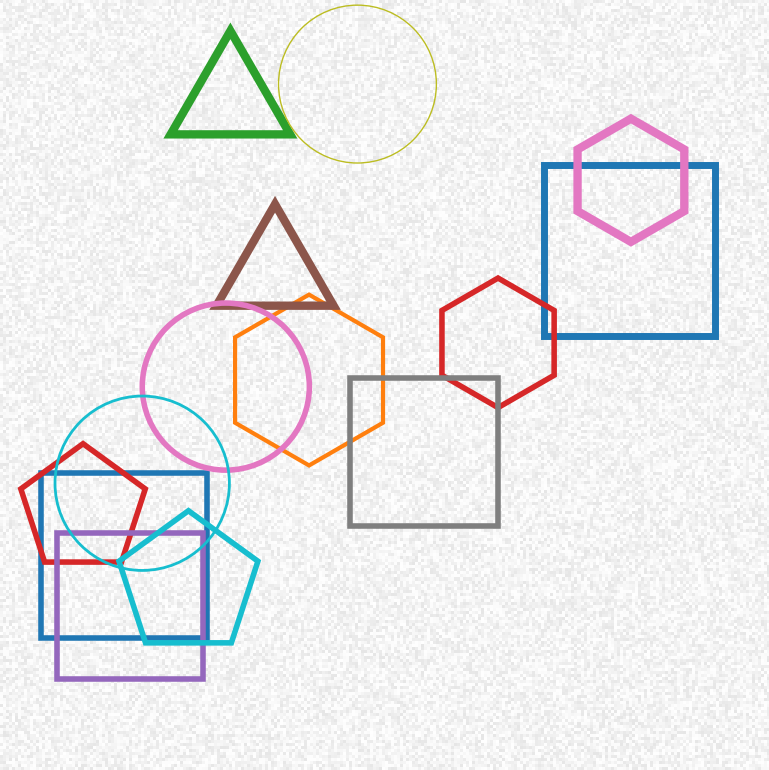[{"shape": "square", "thickness": 2, "radius": 0.54, "center": [0.161, 0.279]}, {"shape": "square", "thickness": 2.5, "radius": 0.56, "center": [0.818, 0.675]}, {"shape": "hexagon", "thickness": 1.5, "radius": 0.55, "center": [0.401, 0.506]}, {"shape": "triangle", "thickness": 3, "radius": 0.45, "center": [0.299, 0.87]}, {"shape": "hexagon", "thickness": 2, "radius": 0.42, "center": [0.647, 0.555]}, {"shape": "pentagon", "thickness": 2, "radius": 0.42, "center": [0.108, 0.339]}, {"shape": "square", "thickness": 2, "radius": 0.47, "center": [0.169, 0.213]}, {"shape": "triangle", "thickness": 3, "radius": 0.44, "center": [0.357, 0.647]}, {"shape": "circle", "thickness": 2, "radius": 0.54, "center": [0.293, 0.498]}, {"shape": "hexagon", "thickness": 3, "radius": 0.4, "center": [0.819, 0.766]}, {"shape": "square", "thickness": 2, "radius": 0.48, "center": [0.551, 0.413]}, {"shape": "circle", "thickness": 0.5, "radius": 0.51, "center": [0.464, 0.891]}, {"shape": "pentagon", "thickness": 2, "radius": 0.47, "center": [0.245, 0.242]}, {"shape": "circle", "thickness": 1, "radius": 0.57, "center": [0.185, 0.372]}]